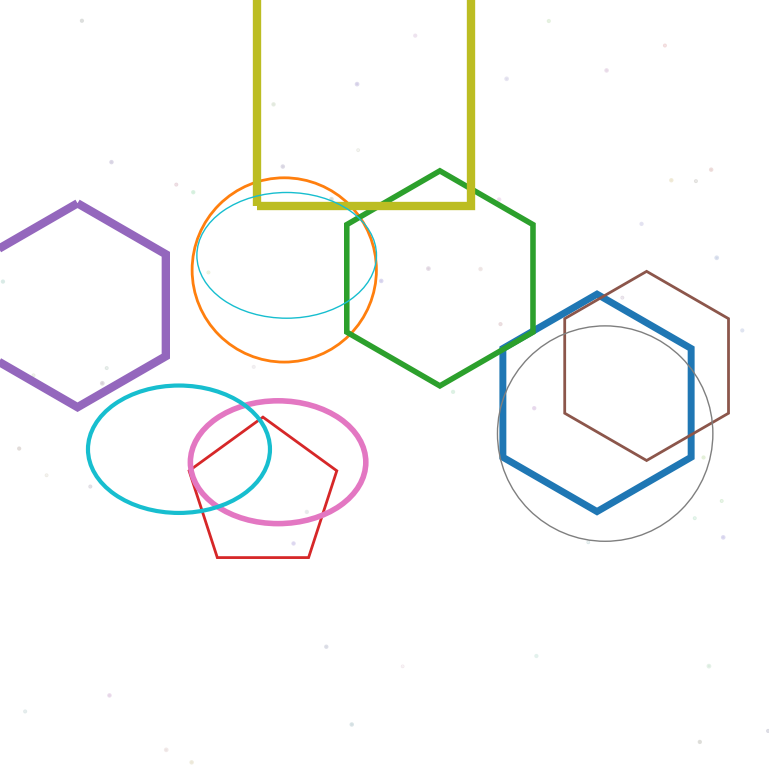[{"shape": "hexagon", "thickness": 2.5, "radius": 0.71, "center": [0.775, 0.477]}, {"shape": "circle", "thickness": 1, "radius": 0.6, "center": [0.369, 0.649]}, {"shape": "hexagon", "thickness": 2, "radius": 0.7, "center": [0.571, 0.638]}, {"shape": "pentagon", "thickness": 1, "radius": 0.5, "center": [0.341, 0.357]}, {"shape": "hexagon", "thickness": 3, "radius": 0.66, "center": [0.101, 0.604]}, {"shape": "hexagon", "thickness": 1, "radius": 0.61, "center": [0.84, 0.525]}, {"shape": "oval", "thickness": 2, "radius": 0.57, "center": [0.361, 0.4]}, {"shape": "circle", "thickness": 0.5, "radius": 0.7, "center": [0.786, 0.437]}, {"shape": "square", "thickness": 3, "radius": 0.69, "center": [0.473, 0.871]}, {"shape": "oval", "thickness": 1.5, "radius": 0.59, "center": [0.232, 0.417]}, {"shape": "oval", "thickness": 0.5, "radius": 0.58, "center": [0.372, 0.668]}]